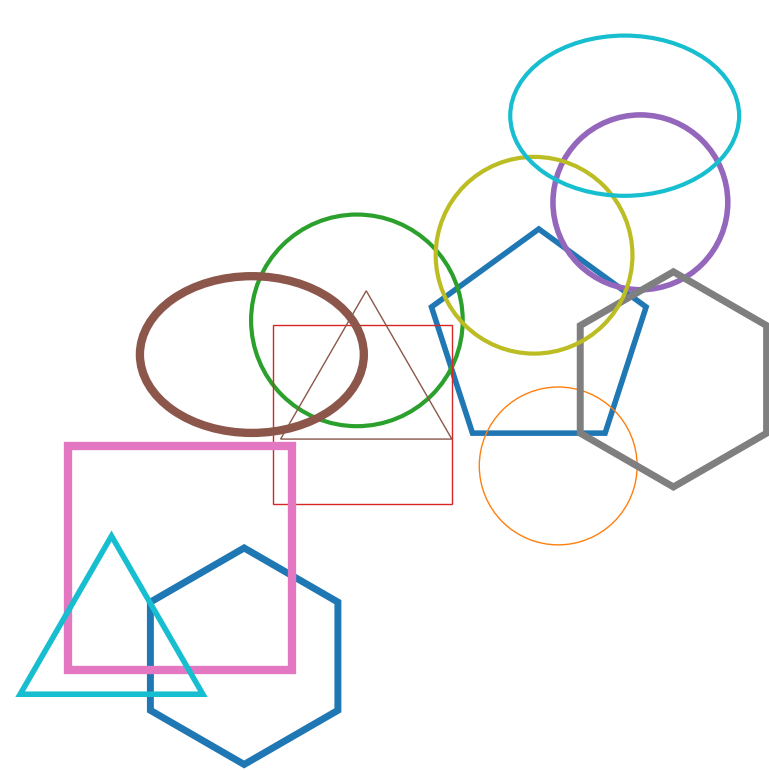[{"shape": "hexagon", "thickness": 2.5, "radius": 0.7, "center": [0.317, 0.148]}, {"shape": "pentagon", "thickness": 2, "radius": 0.73, "center": [0.7, 0.556]}, {"shape": "circle", "thickness": 0.5, "radius": 0.51, "center": [0.725, 0.395]}, {"shape": "circle", "thickness": 1.5, "radius": 0.69, "center": [0.464, 0.584]}, {"shape": "square", "thickness": 0.5, "radius": 0.58, "center": [0.471, 0.462]}, {"shape": "circle", "thickness": 2, "radius": 0.57, "center": [0.832, 0.737]}, {"shape": "oval", "thickness": 3, "radius": 0.73, "center": [0.327, 0.54]}, {"shape": "triangle", "thickness": 0.5, "radius": 0.64, "center": [0.476, 0.494]}, {"shape": "square", "thickness": 3, "radius": 0.73, "center": [0.234, 0.275]}, {"shape": "hexagon", "thickness": 2.5, "radius": 0.7, "center": [0.875, 0.507]}, {"shape": "circle", "thickness": 1.5, "radius": 0.64, "center": [0.694, 0.669]}, {"shape": "triangle", "thickness": 2, "radius": 0.68, "center": [0.145, 0.167]}, {"shape": "oval", "thickness": 1.5, "radius": 0.74, "center": [0.811, 0.85]}]